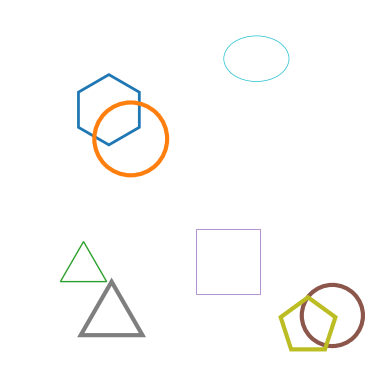[{"shape": "hexagon", "thickness": 2, "radius": 0.46, "center": [0.283, 0.715]}, {"shape": "circle", "thickness": 3, "radius": 0.47, "center": [0.34, 0.639]}, {"shape": "triangle", "thickness": 1, "radius": 0.35, "center": [0.217, 0.303]}, {"shape": "square", "thickness": 0.5, "radius": 0.42, "center": [0.593, 0.32]}, {"shape": "circle", "thickness": 3, "radius": 0.4, "center": [0.863, 0.181]}, {"shape": "triangle", "thickness": 3, "radius": 0.46, "center": [0.29, 0.176]}, {"shape": "pentagon", "thickness": 3, "radius": 0.37, "center": [0.8, 0.153]}, {"shape": "oval", "thickness": 0.5, "radius": 0.42, "center": [0.666, 0.848]}]